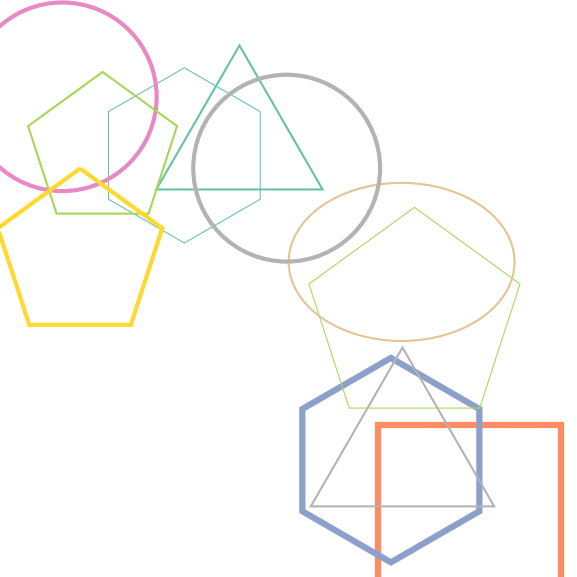[{"shape": "hexagon", "thickness": 0.5, "radius": 0.76, "center": [0.319, 0.73]}, {"shape": "triangle", "thickness": 1, "radius": 0.83, "center": [0.415, 0.754]}, {"shape": "square", "thickness": 3, "radius": 0.8, "center": [0.813, 0.103]}, {"shape": "hexagon", "thickness": 3, "radius": 0.88, "center": [0.677, 0.202]}, {"shape": "circle", "thickness": 2, "radius": 0.82, "center": [0.108, 0.832]}, {"shape": "pentagon", "thickness": 1, "radius": 0.68, "center": [0.178, 0.739]}, {"shape": "pentagon", "thickness": 0.5, "radius": 0.96, "center": [0.718, 0.448]}, {"shape": "pentagon", "thickness": 2, "radius": 0.75, "center": [0.139, 0.558]}, {"shape": "oval", "thickness": 1, "radius": 0.98, "center": [0.695, 0.546]}, {"shape": "triangle", "thickness": 1, "radius": 0.92, "center": [0.697, 0.214]}, {"shape": "circle", "thickness": 2, "radius": 0.81, "center": [0.496, 0.708]}]